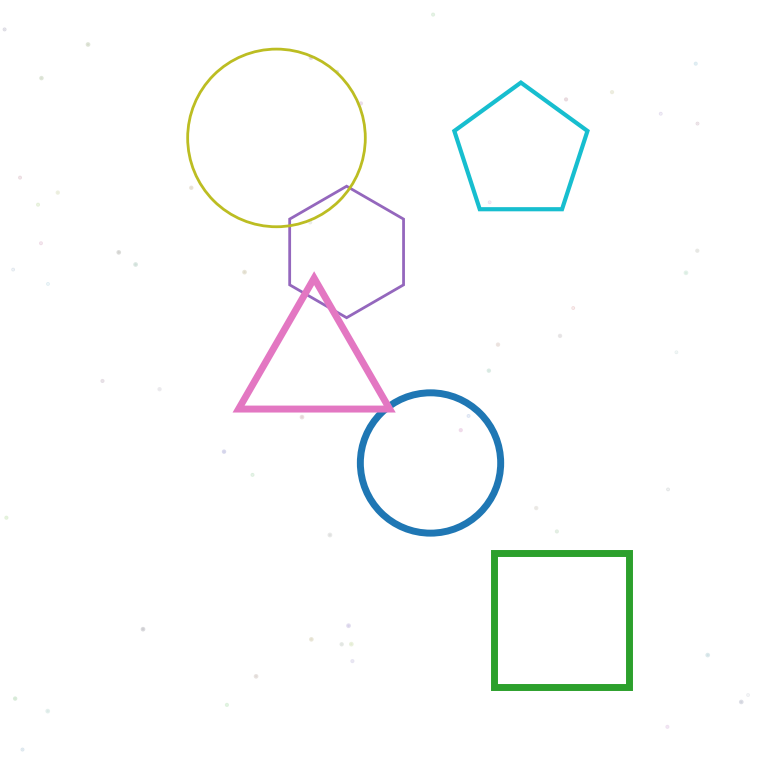[{"shape": "circle", "thickness": 2.5, "radius": 0.46, "center": [0.559, 0.399]}, {"shape": "square", "thickness": 2.5, "radius": 0.44, "center": [0.729, 0.195]}, {"shape": "hexagon", "thickness": 1, "radius": 0.43, "center": [0.45, 0.673]}, {"shape": "triangle", "thickness": 2.5, "radius": 0.57, "center": [0.408, 0.525]}, {"shape": "circle", "thickness": 1, "radius": 0.58, "center": [0.359, 0.821]}, {"shape": "pentagon", "thickness": 1.5, "radius": 0.45, "center": [0.676, 0.802]}]